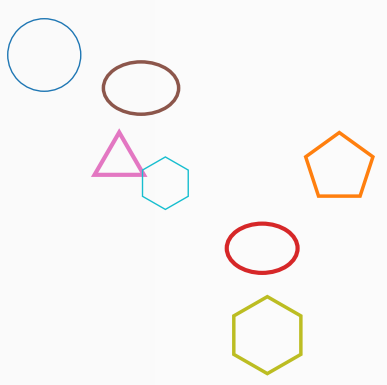[{"shape": "circle", "thickness": 1, "radius": 0.47, "center": [0.114, 0.857]}, {"shape": "pentagon", "thickness": 2.5, "radius": 0.46, "center": [0.876, 0.564]}, {"shape": "oval", "thickness": 3, "radius": 0.46, "center": [0.677, 0.355]}, {"shape": "oval", "thickness": 2.5, "radius": 0.49, "center": [0.364, 0.771]}, {"shape": "triangle", "thickness": 3, "radius": 0.37, "center": [0.308, 0.583]}, {"shape": "hexagon", "thickness": 2.5, "radius": 0.5, "center": [0.69, 0.13]}, {"shape": "hexagon", "thickness": 1, "radius": 0.34, "center": [0.427, 0.524]}]